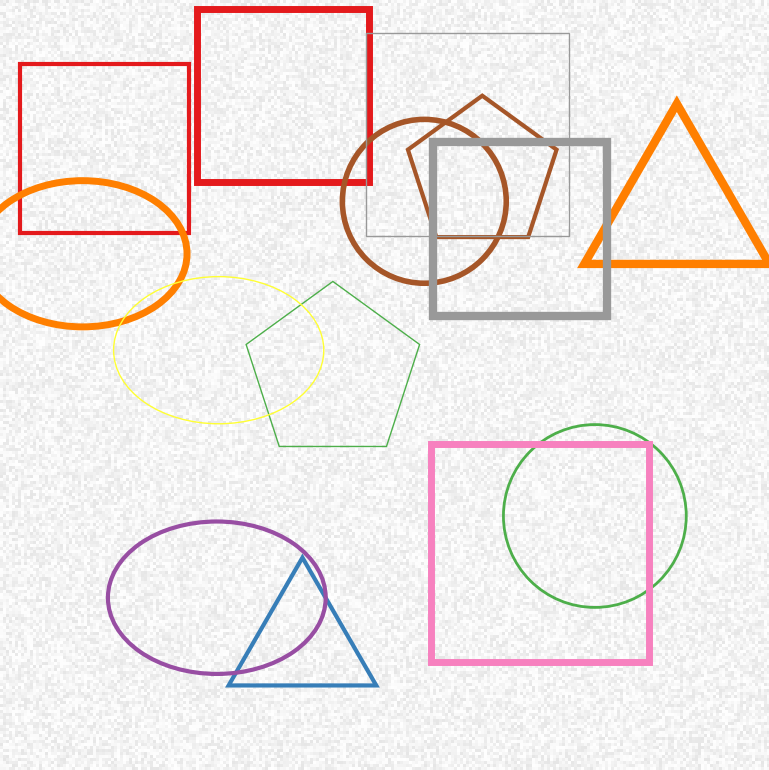[{"shape": "square", "thickness": 2.5, "radius": 0.56, "center": [0.367, 0.876]}, {"shape": "square", "thickness": 1.5, "radius": 0.55, "center": [0.135, 0.807]}, {"shape": "triangle", "thickness": 1.5, "radius": 0.55, "center": [0.393, 0.165]}, {"shape": "circle", "thickness": 1, "radius": 0.59, "center": [0.773, 0.33]}, {"shape": "pentagon", "thickness": 0.5, "radius": 0.59, "center": [0.432, 0.516]}, {"shape": "oval", "thickness": 1.5, "radius": 0.71, "center": [0.282, 0.224]}, {"shape": "oval", "thickness": 2.5, "radius": 0.68, "center": [0.107, 0.67]}, {"shape": "triangle", "thickness": 3, "radius": 0.69, "center": [0.879, 0.727]}, {"shape": "oval", "thickness": 0.5, "radius": 0.68, "center": [0.284, 0.545]}, {"shape": "circle", "thickness": 2, "radius": 0.53, "center": [0.551, 0.739]}, {"shape": "pentagon", "thickness": 1.5, "radius": 0.51, "center": [0.626, 0.774]}, {"shape": "square", "thickness": 2.5, "radius": 0.71, "center": [0.701, 0.282]}, {"shape": "square", "thickness": 3, "radius": 0.56, "center": [0.675, 0.702]}, {"shape": "square", "thickness": 0.5, "radius": 0.66, "center": [0.607, 0.826]}]